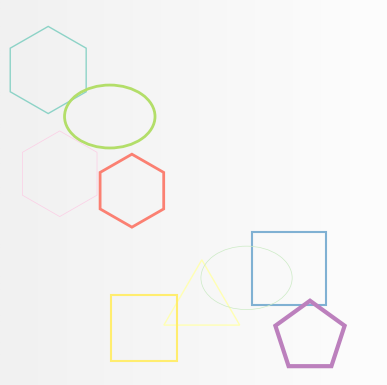[{"shape": "hexagon", "thickness": 1, "radius": 0.57, "center": [0.124, 0.818]}, {"shape": "triangle", "thickness": 1, "radius": 0.57, "center": [0.521, 0.212]}, {"shape": "hexagon", "thickness": 2, "radius": 0.47, "center": [0.34, 0.505]}, {"shape": "square", "thickness": 1.5, "radius": 0.48, "center": [0.746, 0.303]}, {"shape": "oval", "thickness": 2, "radius": 0.58, "center": [0.283, 0.697]}, {"shape": "hexagon", "thickness": 0.5, "radius": 0.56, "center": [0.154, 0.549]}, {"shape": "pentagon", "thickness": 3, "radius": 0.47, "center": [0.8, 0.125]}, {"shape": "oval", "thickness": 0.5, "radius": 0.59, "center": [0.636, 0.278]}, {"shape": "square", "thickness": 1.5, "radius": 0.43, "center": [0.372, 0.147]}]